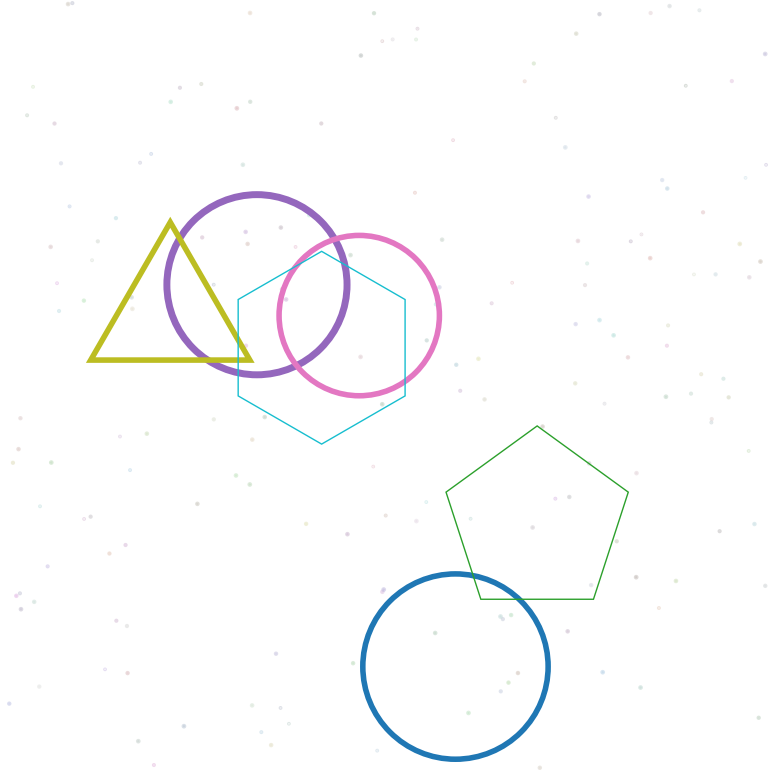[{"shape": "circle", "thickness": 2, "radius": 0.6, "center": [0.592, 0.134]}, {"shape": "pentagon", "thickness": 0.5, "radius": 0.62, "center": [0.698, 0.322]}, {"shape": "circle", "thickness": 2.5, "radius": 0.58, "center": [0.334, 0.63]}, {"shape": "circle", "thickness": 2, "radius": 0.52, "center": [0.467, 0.59]}, {"shape": "triangle", "thickness": 2, "radius": 0.6, "center": [0.221, 0.592]}, {"shape": "hexagon", "thickness": 0.5, "radius": 0.63, "center": [0.418, 0.548]}]